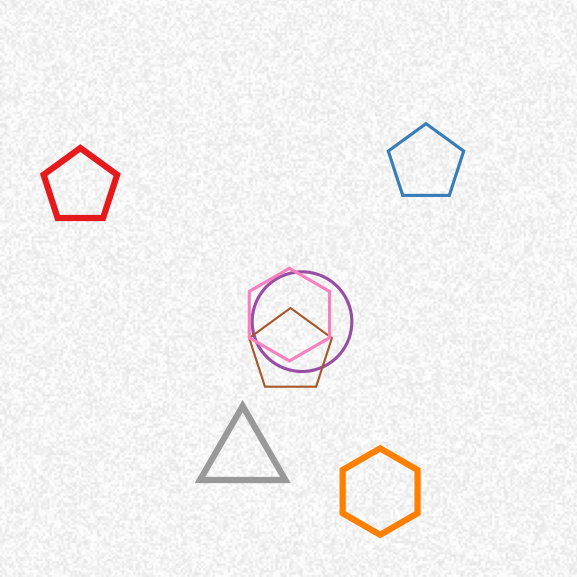[{"shape": "pentagon", "thickness": 3, "radius": 0.33, "center": [0.139, 0.676]}, {"shape": "pentagon", "thickness": 1.5, "radius": 0.34, "center": [0.738, 0.716]}, {"shape": "circle", "thickness": 1.5, "radius": 0.43, "center": [0.523, 0.442]}, {"shape": "hexagon", "thickness": 3, "radius": 0.37, "center": [0.658, 0.148]}, {"shape": "pentagon", "thickness": 1, "radius": 0.38, "center": [0.503, 0.39]}, {"shape": "hexagon", "thickness": 1.5, "radius": 0.4, "center": [0.501, 0.454]}, {"shape": "triangle", "thickness": 3, "radius": 0.43, "center": [0.42, 0.211]}]